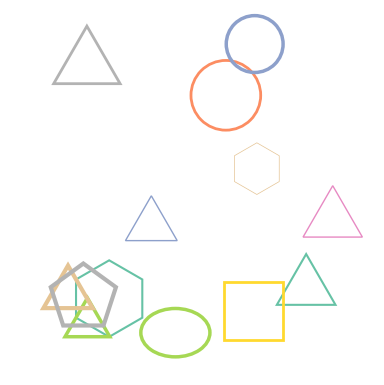[{"shape": "hexagon", "thickness": 1.5, "radius": 0.5, "center": [0.284, 0.224]}, {"shape": "triangle", "thickness": 1.5, "radius": 0.44, "center": [0.795, 0.252]}, {"shape": "circle", "thickness": 2, "radius": 0.45, "center": [0.587, 0.752]}, {"shape": "triangle", "thickness": 1, "radius": 0.39, "center": [0.393, 0.414]}, {"shape": "circle", "thickness": 2.5, "radius": 0.37, "center": [0.661, 0.886]}, {"shape": "triangle", "thickness": 1, "radius": 0.44, "center": [0.864, 0.429]}, {"shape": "triangle", "thickness": 2.5, "radius": 0.34, "center": [0.227, 0.159]}, {"shape": "oval", "thickness": 2.5, "radius": 0.45, "center": [0.456, 0.136]}, {"shape": "square", "thickness": 2, "radius": 0.38, "center": [0.658, 0.192]}, {"shape": "hexagon", "thickness": 0.5, "radius": 0.34, "center": [0.667, 0.562]}, {"shape": "triangle", "thickness": 3, "radius": 0.37, "center": [0.177, 0.237]}, {"shape": "triangle", "thickness": 2, "radius": 0.5, "center": [0.226, 0.832]}, {"shape": "pentagon", "thickness": 3, "radius": 0.45, "center": [0.216, 0.227]}]